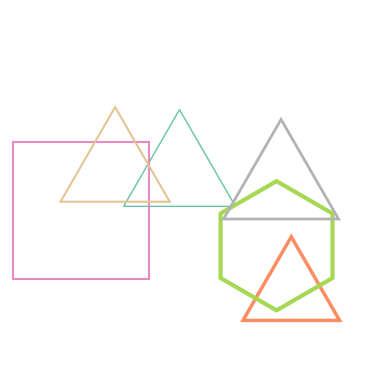[{"shape": "triangle", "thickness": 1, "radius": 0.84, "center": [0.466, 0.548]}, {"shape": "triangle", "thickness": 2.5, "radius": 0.72, "center": [0.757, 0.24]}, {"shape": "square", "thickness": 1.5, "radius": 0.89, "center": [0.21, 0.453]}, {"shape": "hexagon", "thickness": 3, "radius": 0.84, "center": [0.718, 0.362]}, {"shape": "triangle", "thickness": 1.5, "radius": 0.82, "center": [0.299, 0.558]}, {"shape": "triangle", "thickness": 2, "radius": 0.86, "center": [0.73, 0.517]}]